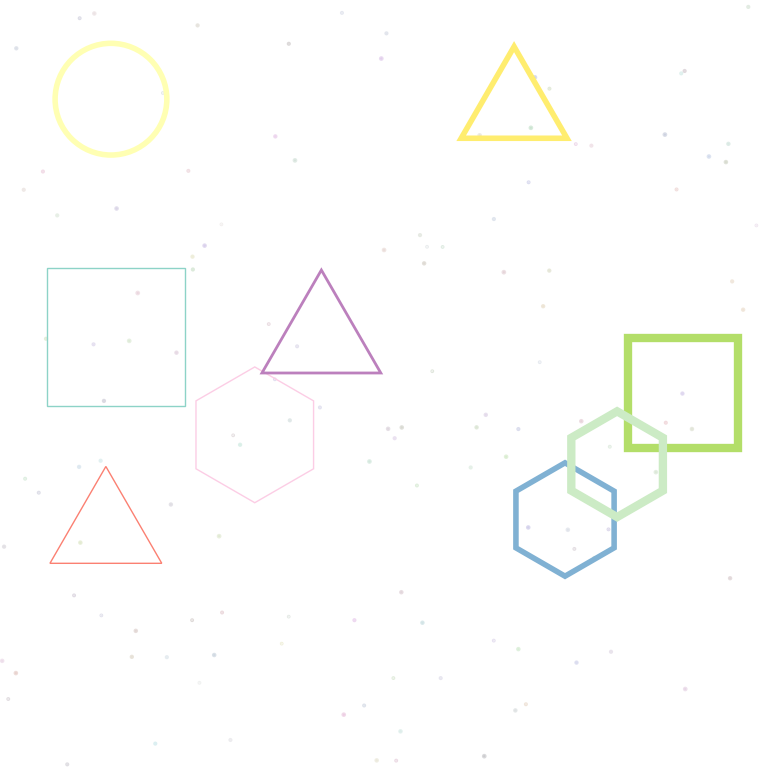[{"shape": "square", "thickness": 0.5, "radius": 0.45, "center": [0.151, 0.562]}, {"shape": "circle", "thickness": 2, "radius": 0.36, "center": [0.144, 0.871]}, {"shape": "triangle", "thickness": 0.5, "radius": 0.42, "center": [0.137, 0.31]}, {"shape": "hexagon", "thickness": 2, "radius": 0.37, "center": [0.734, 0.325]}, {"shape": "square", "thickness": 3, "radius": 0.36, "center": [0.887, 0.49]}, {"shape": "hexagon", "thickness": 0.5, "radius": 0.44, "center": [0.331, 0.435]}, {"shape": "triangle", "thickness": 1, "radius": 0.45, "center": [0.417, 0.56]}, {"shape": "hexagon", "thickness": 3, "radius": 0.34, "center": [0.801, 0.397]}, {"shape": "triangle", "thickness": 2, "radius": 0.4, "center": [0.668, 0.86]}]